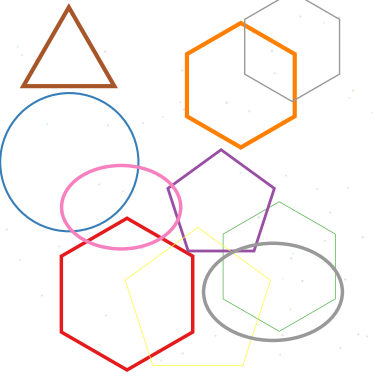[{"shape": "hexagon", "thickness": 2.5, "radius": 0.99, "center": [0.33, 0.236]}, {"shape": "circle", "thickness": 1.5, "radius": 0.9, "center": [0.18, 0.579]}, {"shape": "hexagon", "thickness": 0.5, "radius": 0.84, "center": [0.725, 0.308]}, {"shape": "pentagon", "thickness": 2, "radius": 0.73, "center": [0.574, 0.466]}, {"shape": "hexagon", "thickness": 3, "radius": 0.81, "center": [0.626, 0.779]}, {"shape": "pentagon", "thickness": 0.5, "radius": 0.99, "center": [0.514, 0.211]}, {"shape": "triangle", "thickness": 3, "radius": 0.68, "center": [0.179, 0.844]}, {"shape": "oval", "thickness": 2.5, "radius": 0.77, "center": [0.315, 0.462]}, {"shape": "hexagon", "thickness": 1, "radius": 0.71, "center": [0.759, 0.879]}, {"shape": "oval", "thickness": 2.5, "radius": 0.9, "center": [0.709, 0.242]}]